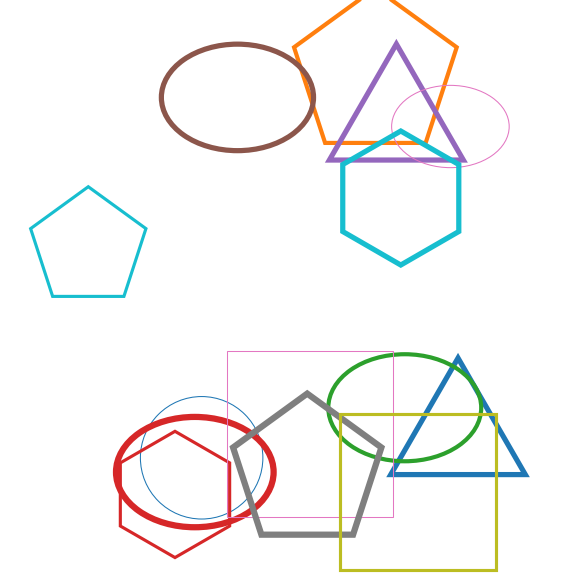[{"shape": "triangle", "thickness": 2.5, "radius": 0.67, "center": [0.793, 0.245]}, {"shape": "circle", "thickness": 0.5, "radius": 0.53, "center": [0.349, 0.206]}, {"shape": "pentagon", "thickness": 2, "radius": 0.74, "center": [0.65, 0.871]}, {"shape": "oval", "thickness": 2, "radius": 0.66, "center": [0.701, 0.293]}, {"shape": "hexagon", "thickness": 1.5, "radius": 0.55, "center": [0.303, 0.143]}, {"shape": "oval", "thickness": 3, "radius": 0.68, "center": [0.337, 0.182]}, {"shape": "triangle", "thickness": 2.5, "radius": 0.67, "center": [0.686, 0.789]}, {"shape": "oval", "thickness": 2.5, "radius": 0.66, "center": [0.411, 0.83]}, {"shape": "oval", "thickness": 0.5, "radius": 0.51, "center": [0.78, 0.78]}, {"shape": "square", "thickness": 0.5, "radius": 0.72, "center": [0.537, 0.247]}, {"shape": "pentagon", "thickness": 3, "radius": 0.68, "center": [0.532, 0.183]}, {"shape": "square", "thickness": 1.5, "radius": 0.68, "center": [0.724, 0.147]}, {"shape": "hexagon", "thickness": 2.5, "radius": 0.58, "center": [0.694, 0.656]}, {"shape": "pentagon", "thickness": 1.5, "radius": 0.52, "center": [0.153, 0.571]}]